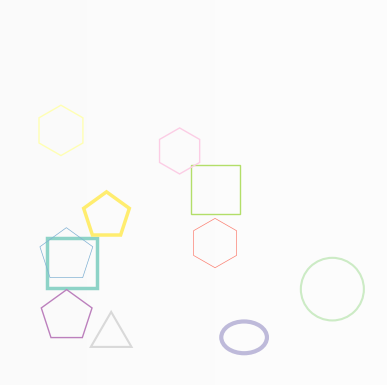[{"shape": "square", "thickness": 2.5, "radius": 0.33, "center": [0.186, 0.316]}, {"shape": "hexagon", "thickness": 1, "radius": 0.33, "center": [0.157, 0.661]}, {"shape": "oval", "thickness": 3, "radius": 0.29, "center": [0.63, 0.124]}, {"shape": "hexagon", "thickness": 0.5, "radius": 0.32, "center": [0.555, 0.369]}, {"shape": "pentagon", "thickness": 0.5, "radius": 0.36, "center": [0.171, 0.337]}, {"shape": "square", "thickness": 1, "radius": 0.31, "center": [0.556, 0.508]}, {"shape": "hexagon", "thickness": 1, "radius": 0.3, "center": [0.463, 0.608]}, {"shape": "triangle", "thickness": 1.5, "radius": 0.3, "center": [0.287, 0.129]}, {"shape": "pentagon", "thickness": 1, "radius": 0.34, "center": [0.172, 0.179]}, {"shape": "circle", "thickness": 1.5, "radius": 0.41, "center": [0.858, 0.249]}, {"shape": "pentagon", "thickness": 2.5, "radius": 0.31, "center": [0.275, 0.44]}]